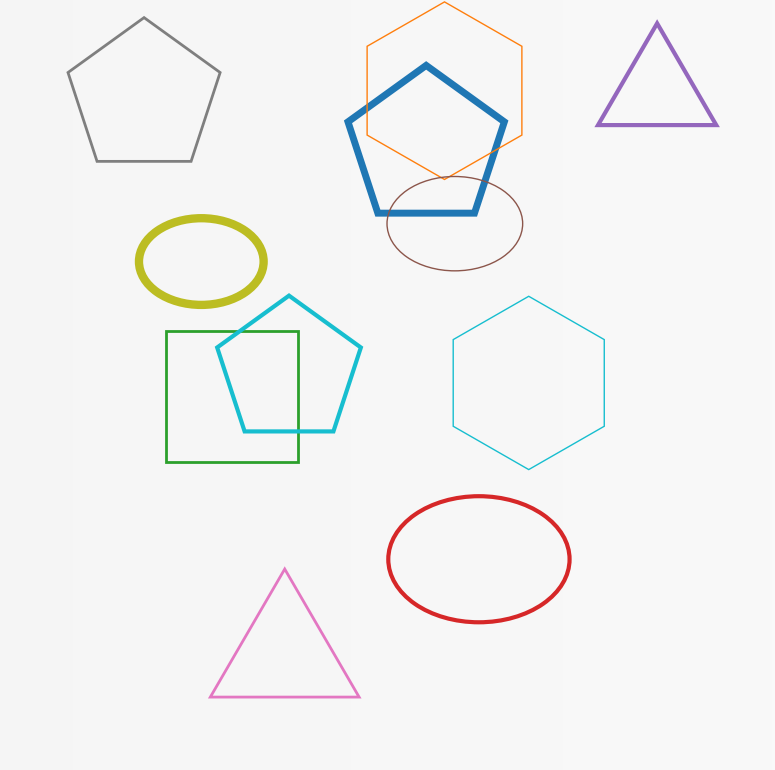[{"shape": "pentagon", "thickness": 2.5, "radius": 0.53, "center": [0.55, 0.809]}, {"shape": "hexagon", "thickness": 0.5, "radius": 0.58, "center": [0.574, 0.882]}, {"shape": "square", "thickness": 1, "radius": 0.42, "center": [0.3, 0.485]}, {"shape": "oval", "thickness": 1.5, "radius": 0.58, "center": [0.618, 0.274]}, {"shape": "triangle", "thickness": 1.5, "radius": 0.44, "center": [0.848, 0.882]}, {"shape": "oval", "thickness": 0.5, "radius": 0.44, "center": [0.587, 0.71]}, {"shape": "triangle", "thickness": 1, "radius": 0.55, "center": [0.367, 0.15]}, {"shape": "pentagon", "thickness": 1, "radius": 0.52, "center": [0.186, 0.874]}, {"shape": "oval", "thickness": 3, "radius": 0.4, "center": [0.26, 0.66]}, {"shape": "hexagon", "thickness": 0.5, "radius": 0.56, "center": [0.682, 0.503]}, {"shape": "pentagon", "thickness": 1.5, "radius": 0.49, "center": [0.373, 0.519]}]